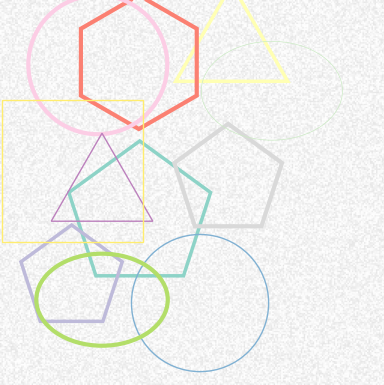[{"shape": "pentagon", "thickness": 2.5, "radius": 0.97, "center": [0.363, 0.44]}, {"shape": "triangle", "thickness": 2.5, "radius": 0.84, "center": [0.602, 0.873]}, {"shape": "pentagon", "thickness": 2.5, "radius": 0.69, "center": [0.186, 0.277]}, {"shape": "hexagon", "thickness": 3, "radius": 0.87, "center": [0.361, 0.839]}, {"shape": "circle", "thickness": 1, "radius": 0.89, "center": [0.52, 0.213]}, {"shape": "oval", "thickness": 3, "radius": 0.85, "center": [0.265, 0.222]}, {"shape": "circle", "thickness": 3, "radius": 0.9, "center": [0.254, 0.832]}, {"shape": "pentagon", "thickness": 3, "radius": 0.74, "center": [0.593, 0.531]}, {"shape": "triangle", "thickness": 1, "radius": 0.76, "center": [0.265, 0.502]}, {"shape": "oval", "thickness": 0.5, "radius": 0.92, "center": [0.706, 0.764]}, {"shape": "square", "thickness": 1, "radius": 0.92, "center": [0.188, 0.555]}]